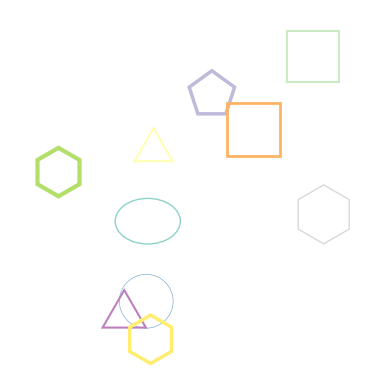[{"shape": "oval", "thickness": 1, "radius": 0.42, "center": [0.384, 0.425]}, {"shape": "triangle", "thickness": 1.5, "radius": 0.29, "center": [0.399, 0.61]}, {"shape": "pentagon", "thickness": 2.5, "radius": 0.31, "center": [0.55, 0.754]}, {"shape": "circle", "thickness": 0.5, "radius": 0.35, "center": [0.38, 0.218]}, {"shape": "square", "thickness": 2, "radius": 0.35, "center": [0.658, 0.663]}, {"shape": "hexagon", "thickness": 3, "radius": 0.31, "center": [0.152, 0.553]}, {"shape": "hexagon", "thickness": 1, "radius": 0.38, "center": [0.841, 0.443]}, {"shape": "triangle", "thickness": 1.5, "radius": 0.32, "center": [0.323, 0.182]}, {"shape": "square", "thickness": 1.5, "radius": 0.33, "center": [0.813, 0.853]}, {"shape": "hexagon", "thickness": 2.5, "radius": 0.31, "center": [0.391, 0.119]}]